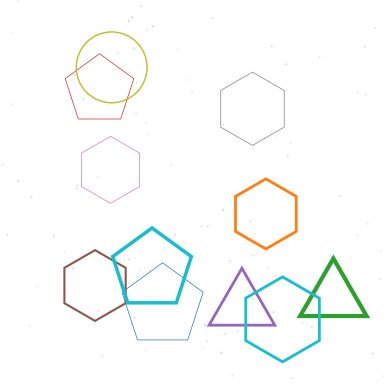[{"shape": "pentagon", "thickness": 0.5, "radius": 0.55, "center": [0.422, 0.207]}, {"shape": "hexagon", "thickness": 2, "radius": 0.46, "center": [0.691, 0.444]}, {"shape": "triangle", "thickness": 3, "radius": 0.5, "center": [0.866, 0.229]}, {"shape": "pentagon", "thickness": 0.5, "radius": 0.47, "center": [0.258, 0.767]}, {"shape": "triangle", "thickness": 2, "radius": 0.49, "center": [0.628, 0.205]}, {"shape": "hexagon", "thickness": 1.5, "radius": 0.46, "center": [0.247, 0.258]}, {"shape": "hexagon", "thickness": 0.5, "radius": 0.44, "center": [0.287, 0.559]}, {"shape": "hexagon", "thickness": 0.5, "radius": 0.48, "center": [0.656, 0.717]}, {"shape": "circle", "thickness": 1, "radius": 0.46, "center": [0.29, 0.825]}, {"shape": "hexagon", "thickness": 2, "radius": 0.55, "center": [0.734, 0.17]}, {"shape": "pentagon", "thickness": 2.5, "radius": 0.54, "center": [0.395, 0.3]}]